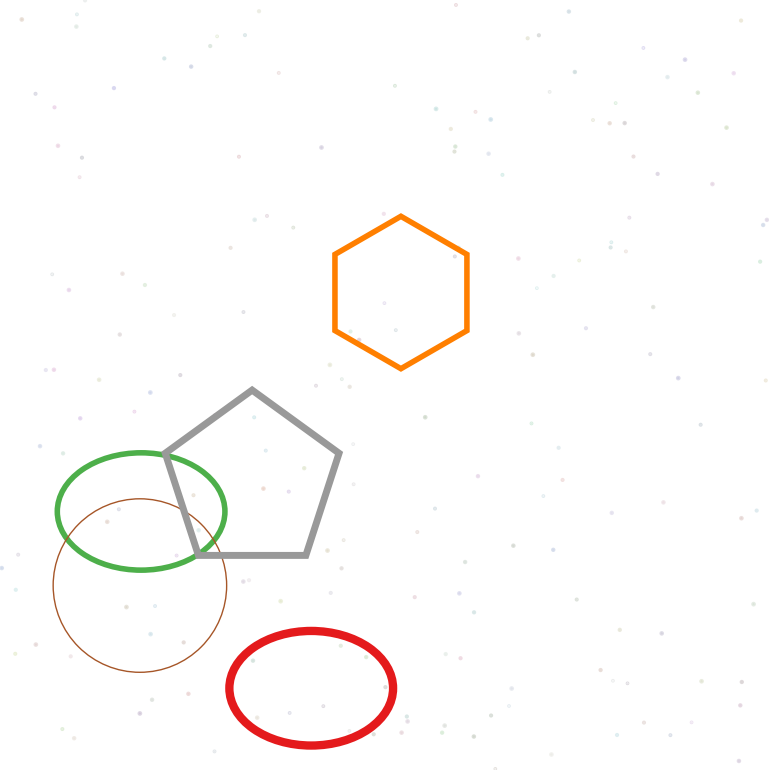[{"shape": "oval", "thickness": 3, "radius": 0.53, "center": [0.404, 0.106]}, {"shape": "oval", "thickness": 2, "radius": 0.54, "center": [0.183, 0.336]}, {"shape": "hexagon", "thickness": 2, "radius": 0.49, "center": [0.521, 0.62]}, {"shape": "circle", "thickness": 0.5, "radius": 0.56, "center": [0.182, 0.24]}, {"shape": "pentagon", "thickness": 2.5, "radius": 0.59, "center": [0.327, 0.375]}]